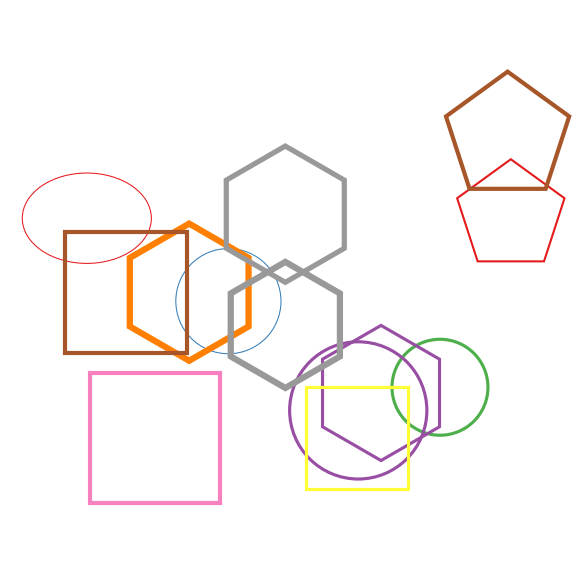[{"shape": "oval", "thickness": 0.5, "radius": 0.56, "center": [0.15, 0.621]}, {"shape": "pentagon", "thickness": 1, "radius": 0.49, "center": [0.885, 0.626]}, {"shape": "circle", "thickness": 0.5, "radius": 0.46, "center": [0.395, 0.478]}, {"shape": "circle", "thickness": 1.5, "radius": 0.42, "center": [0.762, 0.329]}, {"shape": "hexagon", "thickness": 1.5, "radius": 0.58, "center": [0.66, 0.319]}, {"shape": "circle", "thickness": 1.5, "radius": 0.59, "center": [0.62, 0.288]}, {"shape": "hexagon", "thickness": 3, "radius": 0.59, "center": [0.328, 0.493]}, {"shape": "square", "thickness": 1.5, "radius": 0.44, "center": [0.618, 0.241]}, {"shape": "pentagon", "thickness": 2, "radius": 0.56, "center": [0.879, 0.763]}, {"shape": "square", "thickness": 2, "radius": 0.53, "center": [0.218, 0.493]}, {"shape": "square", "thickness": 2, "radius": 0.56, "center": [0.268, 0.241]}, {"shape": "hexagon", "thickness": 3, "radius": 0.55, "center": [0.494, 0.436]}, {"shape": "hexagon", "thickness": 2.5, "radius": 0.59, "center": [0.494, 0.628]}]